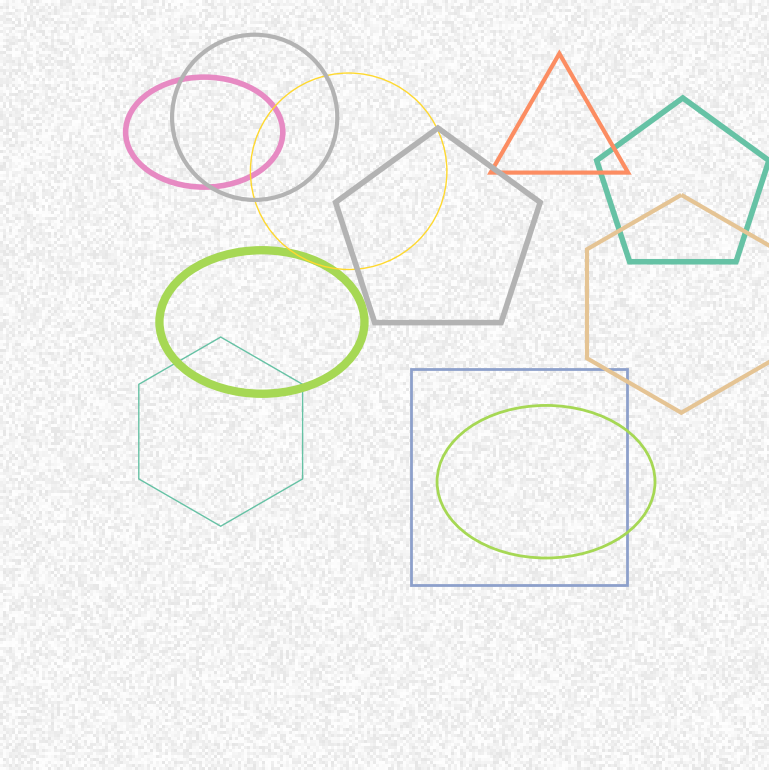[{"shape": "pentagon", "thickness": 2, "radius": 0.59, "center": [0.887, 0.755]}, {"shape": "hexagon", "thickness": 0.5, "radius": 0.61, "center": [0.287, 0.439]}, {"shape": "triangle", "thickness": 1.5, "radius": 0.52, "center": [0.726, 0.827]}, {"shape": "square", "thickness": 1, "radius": 0.7, "center": [0.674, 0.381]}, {"shape": "oval", "thickness": 2, "radius": 0.51, "center": [0.265, 0.828]}, {"shape": "oval", "thickness": 1, "radius": 0.71, "center": [0.709, 0.374]}, {"shape": "oval", "thickness": 3, "radius": 0.67, "center": [0.34, 0.582]}, {"shape": "circle", "thickness": 0.5, "radius": 0.64, "center": [0.453, 0.778]}, {"shape": "hexagon", "thickness": 1.5, "radius": 0.71, "center": [0.885, 0.605]}, {"shape": "circle", "thickness": 1.5, "radius": 0.54, "center": [0.331, 0.848]}, {"shape": "pentagon", "thickness": 2, "radius": 0.7, "center": [0.569, 0.694]}]